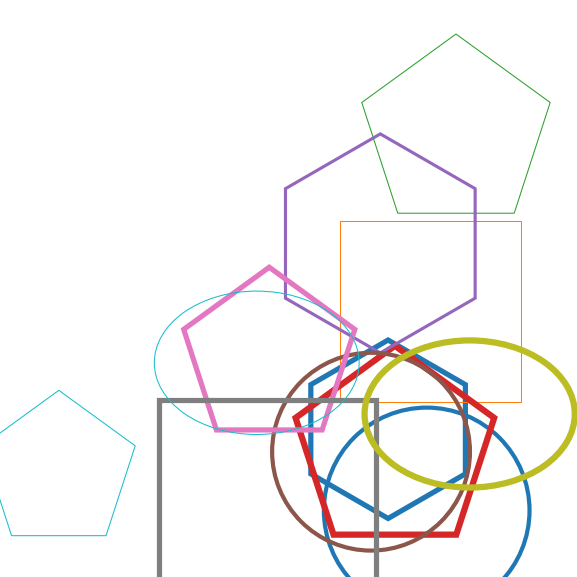[{"shape": "hexagon", "thickness": 2.5, "radius": 0.77, "center": [0.672, 0.256]}, {"shape": "circle", "thickness": 2, "radius": 0.89, "center": [0.739, 0.115]}, {"shape": "square", "thickness": 0.5, "radius": 0.78, "center": [0.745, 0.46]}, {"shape": "pentagon", "thickness": 0.5, "radius": 0.86, "center": [0.79, 0.769]}, {"shape": "pentagon", "thickness": 3, "radius": 0.9, "center": [0.684, 0.22]}, {"shape": "hexagon", "thickness": 1.5, "radius": 0.95, "center": [0.659, 0.578]}, {"shape": "circle", "thickness": 2, "radius": 0.86, "center": [0.642, 0.217]}, {"shape": "pentagon", "thickness": 2.5, "radius": 0.78, "center": [0.466, 0.381]}, {"shape": "square", "thickness": 2.5, "radius": 0.94, "center": [0.464, 0.118]}, {"shape": "oval", "thickness": 3, "radius": 0.91, "center": [0.813, 0.282]}, {"shape": "oval", "thickness": 0.5, "radius": 0.89, "center": [0.445, 0.371]}, {"shape": "pentagon", "thickness": 0.5, "radius": 0.7, "center": [0.102, 0.184]}]